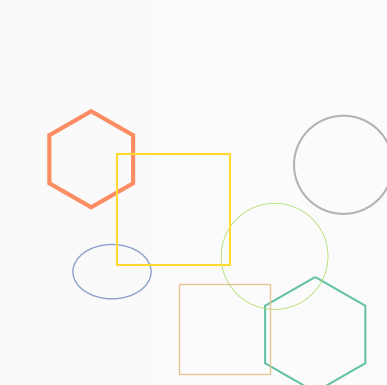[{"shape": "hexagon", "thickness": 1.5, "radius": 0.75, "center": [0.813, 0.131]}, {"shape": "hexagon", "thickness": 3, "radius": 0.62, "center": [0.235, 0.586]}, {"shape": "oval", "thickness": 1, "radius": 0.5, "center": [0.289, 0.294]}, {"shape": "circle", "thickness": 0.5, "radius": 0.69, "center": [0.709, 0.334]}, {"shape": "square", "thickness": 1.5, "radius": 0.73, "center": [0.448, 0.456]}, {"shape": "square", "thickness": 1, "radius": 0.59, "center": [0.58, 0.146]}, {"shape": "circle", "thickness": 1.5, "radius": 0.64, "center": [0.886, 0.572]}]